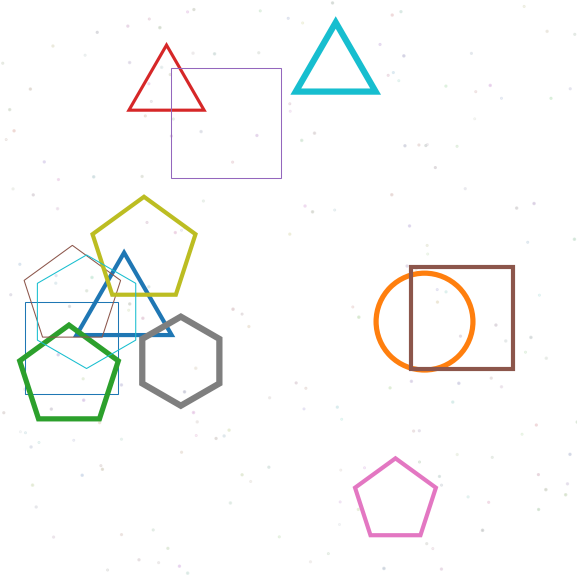[{"shape": "square", "thickness": 0.5, "radius": 0.4, "center": [0.124, 0.397]}, {"shape": "triangle", "thickness": 2, "radius": 0.48, "center": [0.215, 0.467]}, {"shape": "circle", "thickness": 2.5, "radius": 0.42, "center": [0.735, 0.442]}, {"shape": "pentagon", "thickness": 2.5, "radius": 0.45, "center": [0.119, 0.346]}, {"shape": "triangle", "thickness": 1.5, "radius": 0.38, "center": [0.288, 0.846]}, {"shape": "square", "thickness": 0.5, "radius": 0.47, "center": [0.391, 0.786]}, {"shape": "pentagon", "thickness": 0.5, "radius": 0.44, "center": [0.125, 0.486]}, {"shape": "square", "thickness": 2, "radius": 0.44, "center": [0.8, 0.449]}, {"shape": "pentagon", "thickness": 2, "radius": 0.37, "center": [0.685, 0.132]}, {"shape": "hexagon", "thickness": 3, "radius": 0.39, "center": [0.313, 0.374]}, {"shape": "pentagon", "thickness": 2, "radius": 0.47, "center": [0.249, 0.565]}, {"shape": "hexagon", "thickness": 0.5, "radius": 0.49, "center": [0.15, 0.459]}, {"shape": "triangle", "thickness": 3, "radius": 0.4, "center": [0.581, 0.88]}]